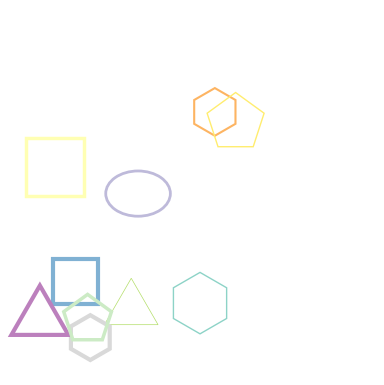[{"shape": "hexagon", "thickness": 1, "radius": 0.4, "center": [0.52, 0.213]}, {"shape": "square", "thickness": 2.5, "radius": 0.38, "center": [0.143, 0.565]}, {"shape": "oval", "thickness": 2, "radius": 0.42, "center": [0.359, 0.497]}, {"shape": "square", "thickness": 3, "radius": 0.29, "center": [0.195, 0.27]}, {"shape": "hexagon", "thickness": 1.5, "radius": 0.31, "center": [0.558, 0.709]}, {"shape": "triangle", "thickness": 0.5, "radius": 0.4, "center": [0.341, 0.197]}, {"shape": "hexagon", "thickness": 3, "radius": 0.29, "center": [0.235, 0.123]}, {"shape": "triangle", "thickness": 3, "radius": 0.43, "center": [0.104, 0.173]}, {"shape": "pentagon", "thickness": 2.5, "radius": 0.33, "center": [0.228, 0.17]}, {"shape": "pentagon", "thickness": 1, "radius": 0.39, "center": [0.612, 0.682]}]